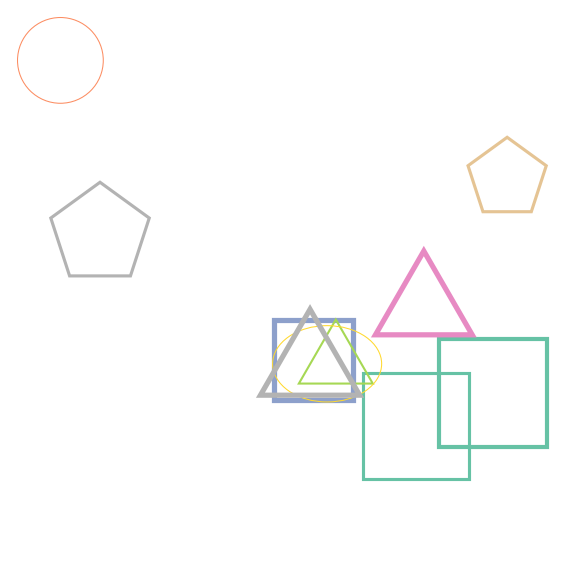[{"shape": "square", "thickness": 1.5, "radius": 0.46, "center": [0.72, 0.262]}, {"shape": "square", "thickness": 2, "radius": 0.47, "center": [0.854, 0.319]}, {"shape": "circle", "thickness": 0.5, "radius": 0.37, "center": [0.105, 0.895]}, {"shape": "square", "thickness": 2.5, "radius": 0.35, "center": [0.543, 0.376]}, {"shape": "triangle", "thickness": 2.5, "radius": 0.48, "center": [0.734, 0.468]}, {"shape": "triangle", "thickness": 1, "radius": 0.37, "center": [0.582, 0.372]}, {"shape": "oval", "thickness": 0.5, "radius": 0.47, "center": [0.566, 0.369]}, {"shape": "pentagon", "thickness": 1.5, "radius": 0.36, "center": [0.878, 0.69]}, {"shape": "pentagon", "thickness": 1.5, "radius": 0.45, "center": [0.173, 0.594]}, {"shape": "triangle", "thickness": 2.5, "radius": 0.5, "center": [0.537, 0.364]}]